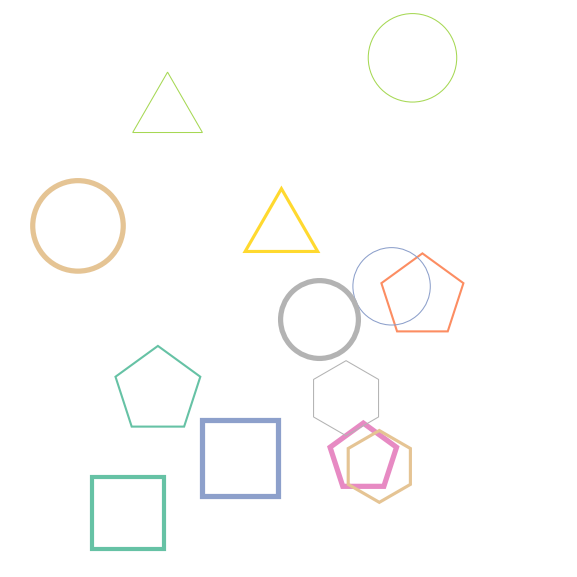[{"shape": "square", "thickness": 2, "radius": 0.31, "center": [0.222, 0.111]}, {"shape": "pentagon", "thickness": 1, "radius": 0.39, "center": [0.273, 0.323]}, {"shape": "pentagon", "thickness": 1, "radius": 0.37, "center": [0.731, 0.486]}, {"shape": "square", "thickness": 2.5, "radius": 0.33, "center": [0.416, 0.206]}, {"shape": "circle", "thickness": 0.5, "radius": 0.34, "center": [0.678, 0.503]}, {"shape": "pentagon", "thickness": 2.5, "radius": 0.3, "center": [0.629, 0.206]}, {"shape": "circle", "thickness": 0.5, "radius": 0.38, "center": [0.714, 0.899]}, {"shape": "triangle", "thickness": 0.5, "radius": 0.35, "center": [0.29, 0.805]}, {"shape": "triangle", "thickness": 1.5, "radius": 0.36, "center": [0.487, 0.6]}, {"shape": "hexagon", "thickness": 1.5, "radius": 0.31, "center": [0.657, 0.191]}, {"shape": "circle", "thickness": 2.5, "radius": 0.39, "center": [0.135, 0.608]}, {"shape": "hexagon", "thickness": 0.5, "radius": 0.32, "center": [0.599, 0.31]}, {"shape": "circle", "thickness": 2.5, "radius": 0.34, "center": [0.553, 0.446]}]